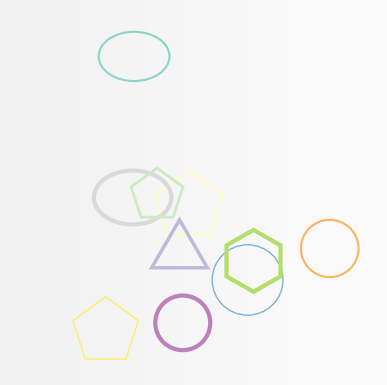[{"shape": "oval", "thickness": 1.5, "radius": 0.46, "center": [0.346, 0.853]}, {"shape": "pentagon", "thickness": 1, "radius": 0.46, "center": [0.487, 0.464]}, {"shape": "triangle", "thickness": 2.5, "radius": 0.41, "center": [0.463, 0.346]}, {"shape": "circle", "thickness": 1, "radius": 0.46, "center": [0.639, 0.273]}, {"shape": "circle", "thickness": 1.5, "radius": 0.37, "center": [0.851, 0.355]}, {"shape": "hexagon", "thickness": 3, "radius": 0.4, "center": [0.654, 0.322]}, {"shape": "oval", "thickness": 3, "radius": 0.5, "center": [0.342, 0.487]}, {"shape": "circle", "thickness": 3, "radius": 0.35, "center": [0.472, 0.161]}, {"shape": "pentagon", "thickness": 2, "radius": 0.35, "center": [0.405, 0.493]}, {"shape": "pentagon", "thickness": 1, "radius": 0.45, "center": [0.273, 0.14]}]